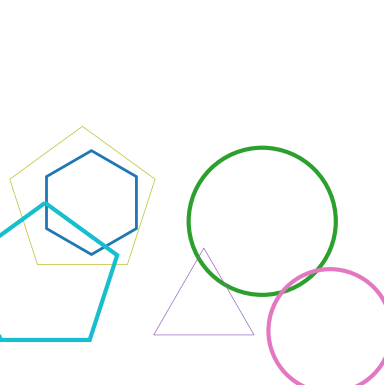[{"shape": "hexagon", "thickness": 2, "radius": 0.67, "center": [0.238, 0.474]}, {"shape": "circle", "thickness": 3, "radius": 0.96, "center": [0.681, 0.425]}, {"shape": "triangle", "thickness": 0.5, "radius": 0.75, "center": [0.53, 0.205]}, {"shape": "circle", "thickness": 3, "radius": 0.8, "center": [0.857, 0.141]}, {"shape": "pentagon", "thickness": 0.5, "radius": 0.99, "center": [0.214, 0.473]}, {"shape": "pentagon", "thickness": 3, "radius": 0.98, "center": [0.117, 0.276]}]